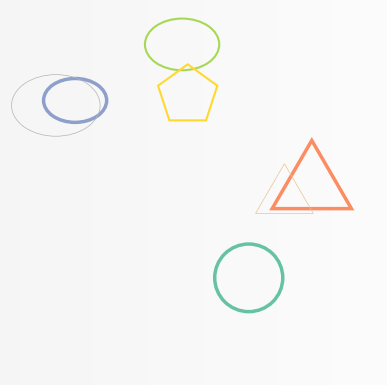[{"shape": "circle", "thickness": 2.5, "radius": 0.44, "center": [0.642, 0.278]}, {"shape": "triangle", "thickness": 2.5, "radius": 0.59, "center": [0.805, 0.517]}, {"shape": "oval", "thickness": 2.5, "radius": 0.41, "center": [0.194, 0.739]}, {"shape": "oval", "thickness": 1.5, "radius": 0.48, "center": [0.47, 0.885]}, {"shape": "pentagon", "thickness": 1.5, "radius": 0.4, "center": [0.484, 0.752]}, {"shape": "triangle", "thickness": 0.5, "radius": 0.43, "center": [0.734, 0.489]}, {"shape": "oval", "thickness": 0.5, "radius": 0.57, "center": [0.144, 0.726]}]